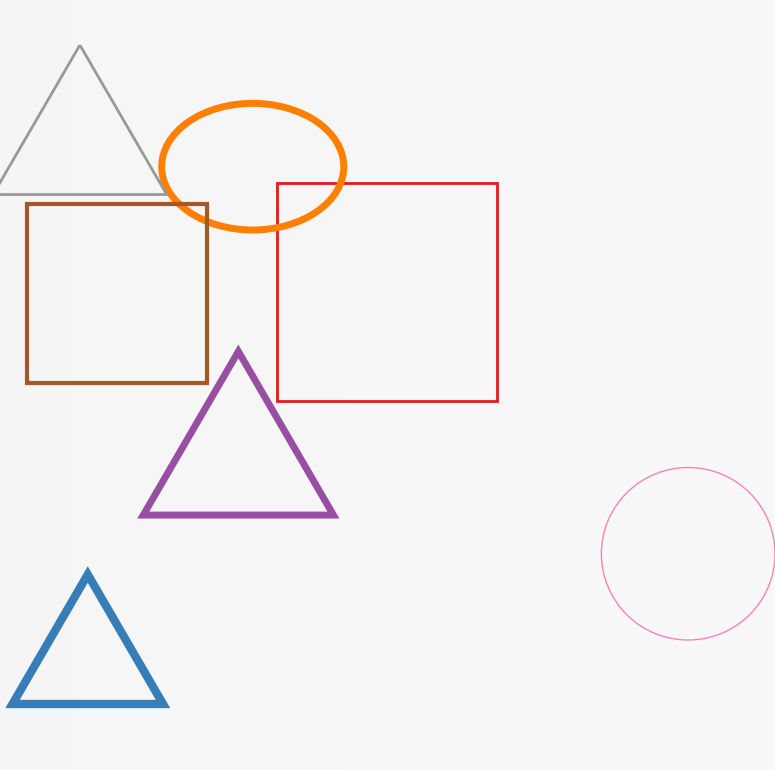[{"shape": "square", "thickness": 1, "radius": 0.71, "center": [0.5, 0.62]}, {"shape": "triangle", "thickness": 3, "radius": 0.56, "center": [0.113, 0.142]}, {"shape": "triangle", "thickness": 2.5, "radius": 0.71, "center": [0.308, 0.402]}, {"shape": "oval", "thickness": 2.5, "radius": 0.59, "center": [0.326, 0.784]}, {"shape": "square", "thickness": 1.5, "radius": 0.58, "center": [0.151, 0.619]}, {"shape": "circle", "thickness": 0.5, "radius": 0.56, "center": [0.888, 0.281]}, {"shape": "triangle", "thickness": 1, "radius": 0.65, "center": [0.103, 0.812]}]